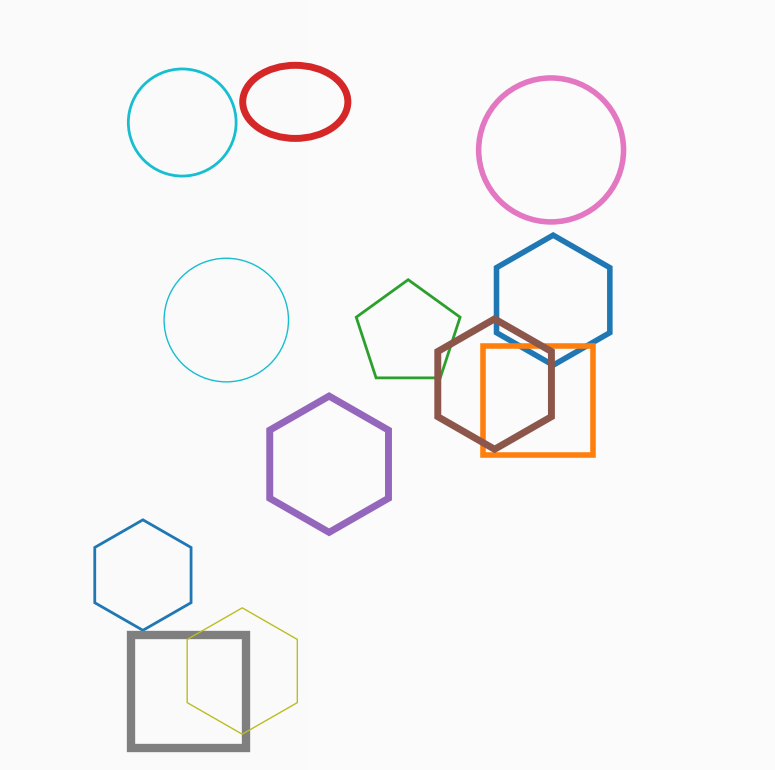[{"shape": "hexagon", "thickness": 2, "radius": 0.42, "center": [0.714, 0.61]}, {"shape": "hexagon", "thickness": 1, "radius": 0.36, "center": [0.184, 0.253]}, {"shape": "square", "thickness": 2, "radius": 0.35, "center": [0.694, 0.48]}, {"shape": "pentagon", "thickness": 1, "radius": 0.35, "center": [0.527, 0.566]}, {"shape": "oval", "thickness": 2.5, "radius": 0.34, "center": [0.381, 0.868]}, {"shape": "hexagon", "thickness": 2.5, "radius": 0.44, "center": [0.425, 0.397]}, {"shape": "hexagon", "thickness": 2.5, "radius": 0.42, "center": [0.638, 0.501]}, {"shape": "circle", "thickness": 2, "radius": 0.47, "center": [0.711, 0.805]}, {"shape": "square", "thickness": 3, "radius": 0.37, "center": [0.243, 0.102]}, {"shape": "hexagon", "thickness": 0.5, "radius": 0.41, "center": [0.313, 0.129]}, {"shape": "circle", "thickness": 0.5, "radius": 0.4, "center": [0.292, 0.584]}, {"shape": "circle", "thickness": 1, "radius": 0.35, "center": [0.235, 0.841]}]